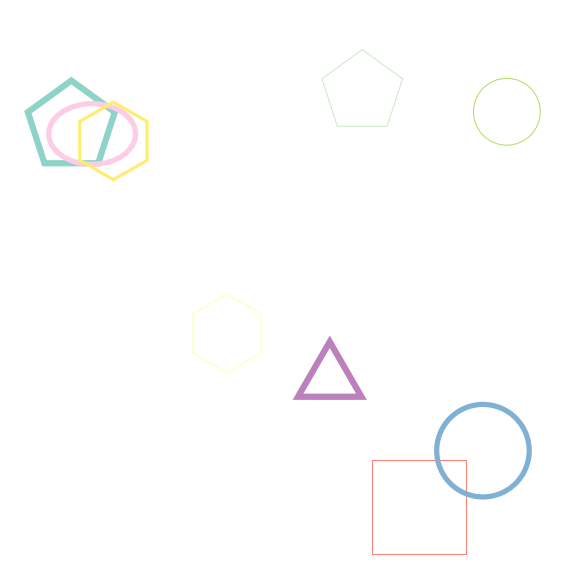[{"shape": "pentagon", "thickness": 3, "radius": 0.4, "center": [0.124, 0.78]}, {"shape": "hexagon", "thickness": 0.5, "radius": 0.34, "center": [0.393, 0.422]}, {"shape": "square", "thickness": 0.5, "radius": 0.41, "center": [0.726, 0.121]}, {"shape": "circle", "thickness": 2.5, "radius": 0.4, "center": [0.836, 0.219]}, {"shape": "circle", "thickness": 0.5, "radius": 0.29, "center": [0.878, 0.806]}, {"shape": "oval", "thickness": 2.5, "radius": 0.38, "center": [0.16, 0.767]}, {"shape": "triangle", "thickness": 3, "radius": 0.32, "center": [0.571, 0.344]}, {"shape": "pentagon", "thickness": 0.5, "radius": 0.37, "center": [0.627, 0.84]}, {"shape": "hexagon", "thickness": 1.5, "radius": 0.34, "center": [0.196, 0.755]}]